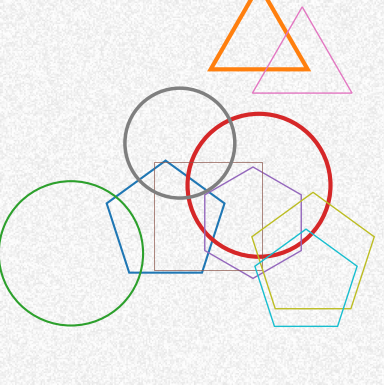[{"shape": "pentagon", "thickness": 1.5, "radius": 0.8, "center": [0.43, 0.422]}, {"shape": "triangle", "thickness": 3, "radius": 0.73, "center": [0.673, 0.893]}, {"shape": "circle", "thickness": 1.5, "radius": 0.94, "center": [0.184, 0.342]}, {"shape": "circle", "thickness": 3, "radius": 0.93, "center": [0.673, 0.519]}, {"shape": "hexagon", "thickness": 1, "radius": 0.72, "center": [0.657, 0.422]}, {"shape": "square", "thickness": 0.5, "radius": 0.7, "center": [0.54, 0.439]}, {"shape": "triangle", "thickness": 1, "radius": 0.75, "center": [0.785, 0.833]}, {"shape": "circle", "thickness": 2.5, "radius": 0.71, "center": [0.467, 0.628]}, {"shape": "pentagon", "thickness": 1, "radius": 0.84, "center": [0.813, 0.333]}, {"shape": "pentagon", "thickness": 1, "radius": 0.7, "center": [0.795, 0.265]}]